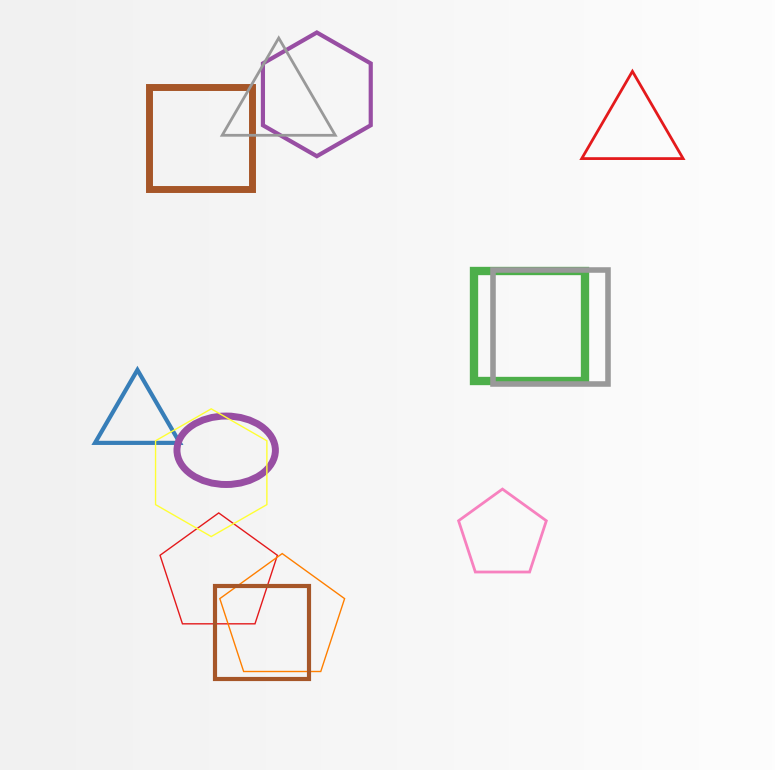[{"shape": "pentagon", "thickness": 0.5, "radius": 0.4, "center": [0.282, 0.254]}, {"shape": "triangle", "thickness": 1, "radius": 0.38, "center": [0.816, 0.832]}, {"shape": "triangle", "thickness": 1.5, "radius": 0.32, "center": [0.177, 0.456]}, {"shape": "square", "thickness": 3, "radius": 0.36, "center": [0.684, 0.576]}, {"shape": "oval", "thickness": 2.5, "radius": 0.32, "center": [0.292, 0.415]}, {"shape": "hexagon", "thickness": 1.5, "radius": 0.4, "center": [0.409, 0.877]}, {"shape": "pentagon", "thickness": 0.5, "radius": 0.42, "center": [0.364, 0.196]}, {"shape": "hexagon", "thickness": 0.5, "radius": 0.41, "center": [0.273, 0.386]}, {"shape": "square", "thickness": 1.5, "radius": 0.3, "center": [0.338, 0.179]}, {"shape": "square", "thickness": 2.5, "radius": 0.33, "center": [0.259, 0.82]}, {"shape": "pentagon", "thickness": 1, "radius": 0.3, "center": [0.648, 0.305]}, {"shape": "square", "thickness": 2, "radius": 0.37, "center": [0.71, 0.575]}, {"shape": "triangle", "thickness": 1, "radius": 0.42, "center": [0.36, 0.866]}]